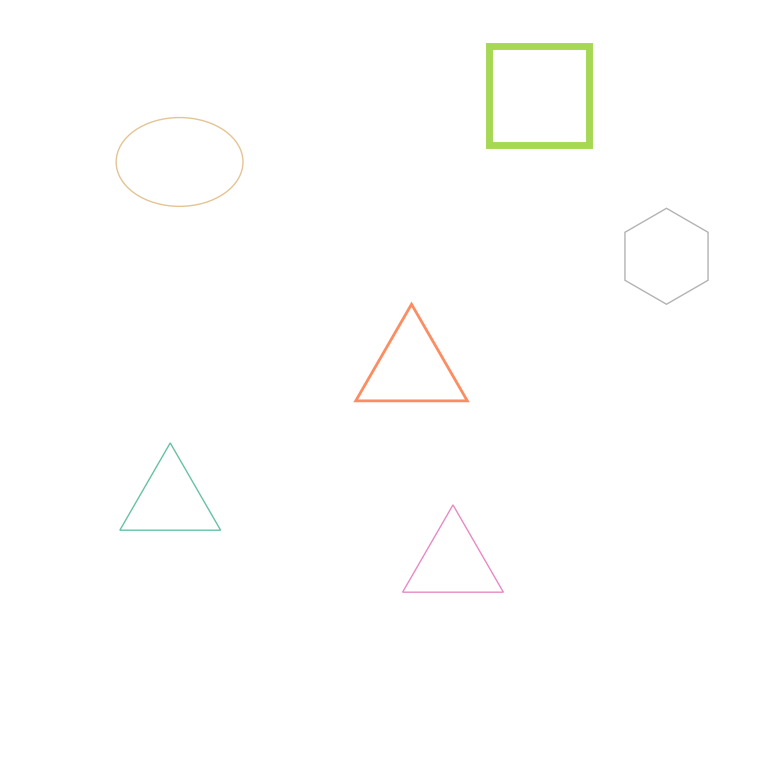[{"shape": "triangle", "thickness": 0.5, "radius": 0.38, "center": [0.221, 0.349]}, {"shape": "triangle", "thickness": 1, "radius": 0.42, "center": [0.534, 0.521]}, {"shape": "triangle", "thickness": 0.5, "radius": 0.38, "center": [0.588, 0.269]}, {"shape": "square", "thickness": 2.5, "radius": 0.32, "center": [0.7, 0.876]}, {"shape": "oval", "thickness": 0.5, "radius": 0.41, "center": [0.233, 0.79]}, {"shape": "hexagon", "thickness": 0.5, "radius": 0.31, "center": [0.866, 0.667]}]